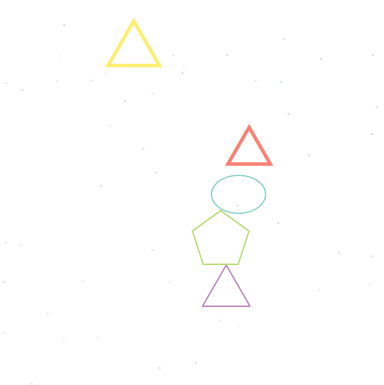[{"shape": "oval", "thickness": 1, "radius": 0.35, "center": [0.619, 0.495]}, {"shape": "triangle", "thickness": 2.5, "radius": 0.32, "center": [0.647, 0.606]}, {"shape": "pentagon", "thickness": 1, "radius": 0.39, "center": [0.573, 0.376]}, {"shape": "triangle", "thickness": 1, "radius": 0.36, "center": [0.588, 0.24]}, {"shape": "triangle", "thickness": 2.5, "radius": 0.39, "center": [0.347, 0.868]}]